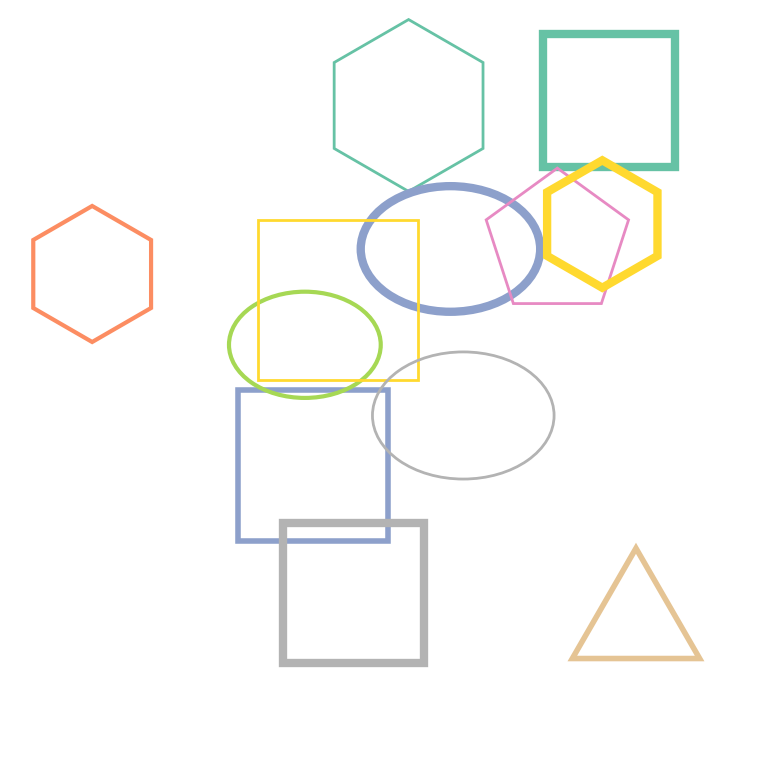[{"shape": "square", "thickness": 3, "radius": 0.43, "center": [0.791, 0.869]}, {"shape": "hexagon", "thickness": 1, "radius": 0.56, "center": [0.531, 0.863]}, {"shape": "hexagon", "thickness": 1.5, "radius": 0.44, "center": [0.12, 0.644]}, {"shape": "square", "thickness": 2, "radius": 0.49, "center": [0.406, 0.395]}, {"shape": "oval", "thickness": 3, "radius": 0.58, "center": [0.585, 0.677]}, {"shape": "pentagon", "thickness": 1, "radius": 0.49, "center": [0.724, 0.684]}, {"shape": "oval", "thickness": 1.5, "radius": 0.49, "center": [0.396, 0.552]}, {"shape": "square", "thickness": 1, "radius": 0.52, "center": [0.439, 0.61]}, {"shape": "hexagon", "thickness": 3, "radius": 0.41, "center": [0.782, 0.709]}, {"shape": "triangle", "thickness": 2, "radius": 0.48, "center": [0.826, 0.193]}, {"shape": "square", "thickness": 3, "radius": 0.46, "center": [0.46, 0.23]}, {"shape": "oval", "thickness": 1, "radius": 0.59, "center": [0.602, 0.46]}]